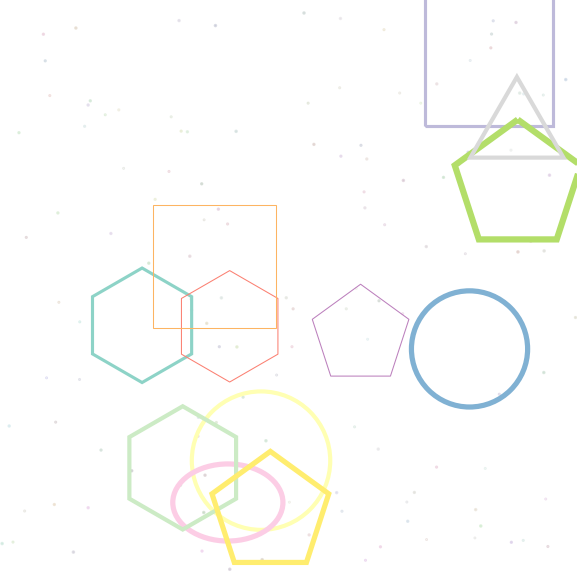[{"shape": "hexagon", "thickness": 1.5, "radius": 0.5, "center": [0.246, 0.436]}, {"shape": "circle", "thickness": 2, "radius": 0.6, "center": [0.452, 0.202]}, {"shape": "square", "thickness": 1.5, "radius": 0.55, "center": [0.847, 0.893]}, {"shape": "hexagon", "thickness": 0.5, "radius": 0.48, "center": [0.398, 0.434]}, {"shape": "circle", "thickness": 2.5, "radius": 0.5, "center": [0.813, 0.395]}, {"shape": "square", "thickness": 0.5, "radius": 0.53, "center": [0.372, 0.537]}, {"shape": "pentagon", "thickness": 3, "radius": 0.57, "center": [0.897, 0.677]}, {"shape": "oval", "thickness": 2.5, "radius": 0.48, "center": [0.395, 0.129]}, {"shape": "triangle", "thickness": 2, "radius": 0.47, "center": [0.895, 0.773]}, {"shape": "pentagon", "thickness": 0.5, "radius": 0.44, "center": [0.624, 0.419]}, {"shape": "hexagon", "thickness": 2, "radius": 0.53, "center": [0.316, 0.189]}, {"shape": "pentagon", "thickness": 2.5, "radius": 0.53, "center": [0.468, 0.111]}]